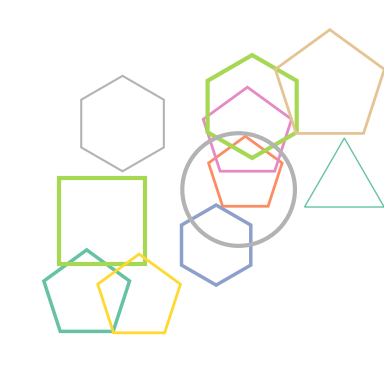[{"shape": "triangle", "thickness": 1, "radius": 0.6, "center": [0.894, 0.522]}, {"shape": "pentagon", "thickness": 2.5, "radius": 0.58, "center": [0.225, 0.234]}, {"shape": "pentagon", "thickness": 2, "radius": 0.5, "center": [0.637, 0.546]}, {"shape": "hexagon", "thickness": 2.5, "radius": 0.52, "center": [0.561, 0.363]}, {"shape": "pentagon", "thickness": 2, "radius": 0.6, "center": [0.643, 0.653]}, {"shape": "square", "thickness": 3, "radius": 0.56, "center": [0.266, 0.427]}, {"shape": "hexagon", "thickness": 3, "radius": 0.67, "center": [0.655, 0.723]}, {"shape": "pentagon", "thickness": 2, "radius": 0.56, "center": [0.361, 0.227]}, {"shape": "pentagon", "thickness": 2, "radius": 0.74, "center": [0.857, 0.774]}, {"shape": "circle", "thickness": 3, "radius": 0.73, "center": [0.62, 0.508]}, {"shape": "hexagon", "thickness": 1.5, "radius": 0.62, "center": [0.318, 0.679]}]